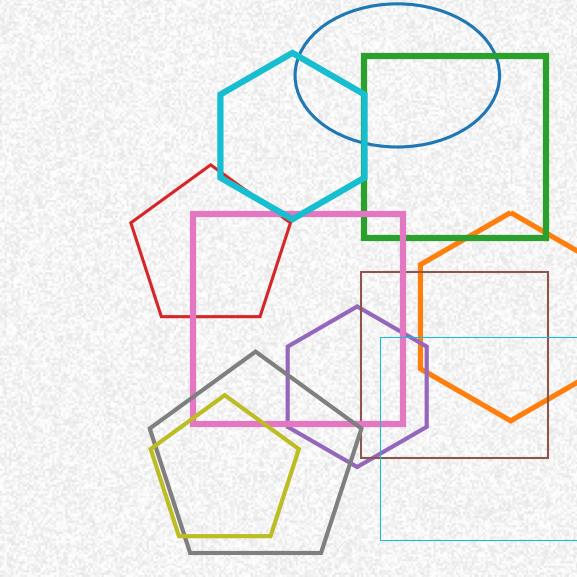[{"shape": "oval", "thickness": 1.5, "radius": 0.89, "center": [0.688, 0.869]}, {"shape": "hexagon", "thickness": 2.5, "radius": 0.9, "center": [0.884, 0.451]}, {"shape": "square", "thickness": 3, "radius": 0.79, "center": [0.788, 0.745]}, {"shape": "pentagon", "thickness": 1.5, "radius": 0.73, "center": [0.365, 0.568]}, {"shape": "hexagon", "thickness": 2, "radius": 0.69, "center": [0.619, 0.329]}, {"shape": "square", "thickness": 1, "radius": 0.81, "center": [0.787, 0.368]}, {"shape": "square", "thickness": 3, "radius": 0.91, "center": [0.516, 0.447]}, {"shape": "pentagon", "thickness": 2, "radius": 0.96, "center": [0.443, 0.198]}, {"shape": "pentagon", "thickness": 2, "radius": 0.67, "center": [0.389, 0.18]}, {"shape": "hexagon", "thickness": 3, "radius": 0.72, "center": [0.506, 0.763]}, {"shape": "square", "thickness": 0.5, "radius": 0.88, "center": [0.833, 0.24]}]